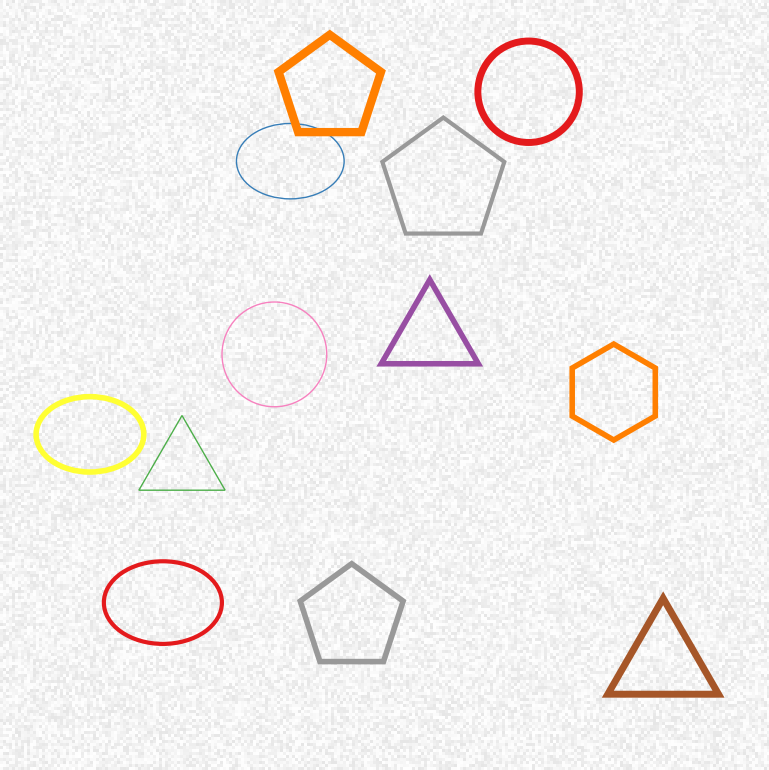[{"shape": "circle", "thickness": 2.5, "radius": 0.33, "center": [0.686, 0.881]}, {"shape": "oval", "thickness": 1.5, "radius": 0.38, "center": [0.212, 0.217]}, {"shape": "oval", "thickness": 0.5, "radius": 0.35, "center": [0.377, 0.791]}, {"shape": "triangle", "thickness": 0.5, "radius": 0.32, "center": [0.236, 0.396]}, {"shape": "triangle", "thickness": 2, "radius": 0.36, "center": [0.558, 0.564]}, {"shape": "hexagon", "thickness": 2, "radius": 0.31, "center": [0.797, 0.491]}, {"shape": "pentagon", "thickness": 3, "radius": 0.35, "center": [0.428, 0.885]}, {"shape": "oval", "thickness": 2, "radius": 0.35, "center": [0.117, 0.436]}, {"shape": "triangle", "thickness": 2.5, "radius": 0.42, "center": [0.861, 0.14]}, {"shape": "circle", "thickness": 0.5, "radius": 0.34, "center": [0.356, 0.54]}, {"shape": "pentagon", "thickness": 2, "radius": 0.35, "center": [0.457, 0.198]}, {"shape": "pentagon", "thickness": 1.5, "radius": 0.42, "center": [0.576, 0.764]}]